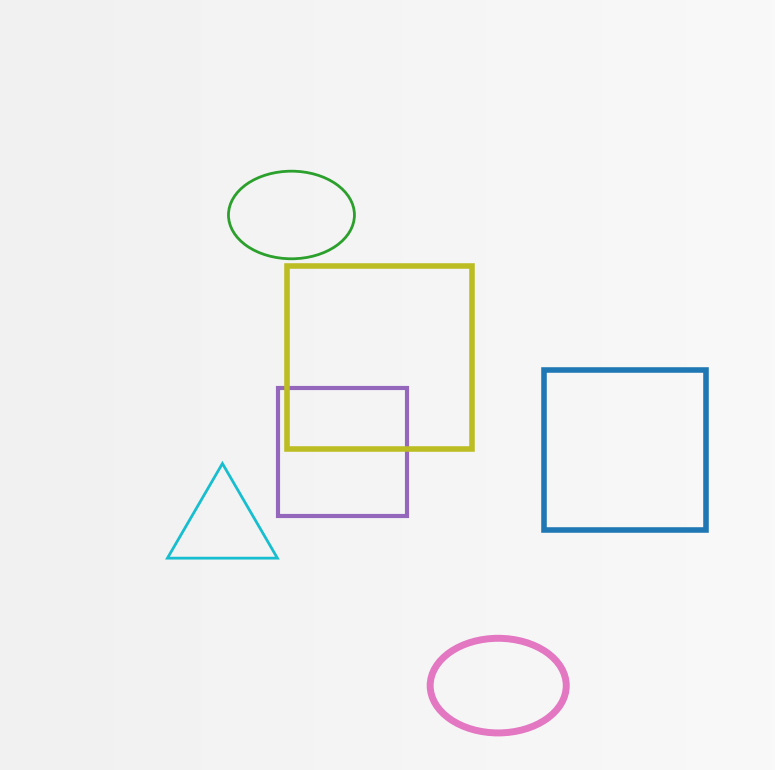[{"shape": "square", "thickness": 2, "radius": 0.52, "center": [0.807, 0.416]}, {"shape": "oval", "thickness": 1, "radius": 0.41, "center": [0.376, 0.721]}, {"shape": "square", "thickness": 1.5, "radius": 0.42, "center": [0.442, 0.413]}, {"shape": "oval", "thickness": 2.5, "radius": 0.44, "center": [0.643, 0.11]}, {"shape": "square", "thickness": 2, "radius": 0.6, "center": [0.49, 0.536]}, {"shape": "triangle", "thickness": 1, "radius": 0.41, "center": [0.287, 0.316]}]